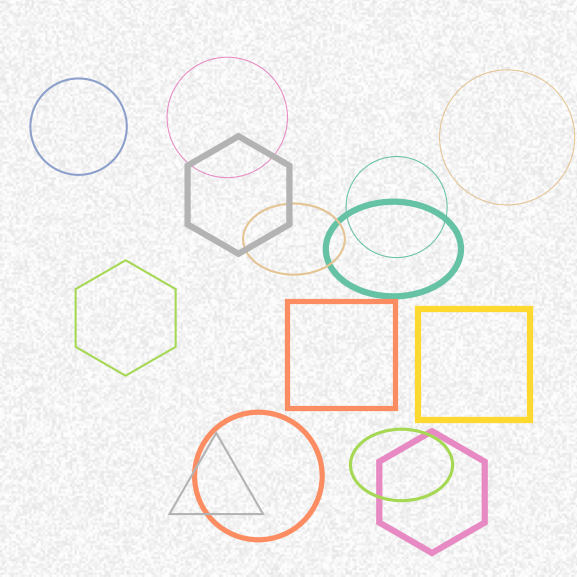[{"shape": "circle", "thickness": 0.5, "radius": 0.44, "center": [0.687, 0.641]}, {"shape": "oval", "thickness": 3, "radius": 0.59, "center": [0.681, 0.568]}, {"shape": "square", "thickness": 2.5, "radius": 0.47, "center": [0.59, 0.385]}, {"shape": "circle", "thickness": 2.5, "radius": 0.55, "center": [0.447, 0.175]}, {"shape": "circle", "thickness": 1, "radius": 0.42, "center": [0.136, 0.78]}, {"shape": "hexagon", "thickness": 3, "radius": 0.53, "center": [0.748, 0.147]}, {"shape": "circle", "thickness": 0.5, "radius": 0.52, "center": [0.394, 0.796]}, {"shape": "hexagon", "thickness": 1, "radius": 0.5, "center": [0.218, 0.449]}, {"shape": "oval", "thickness": 1.5, "radius": 0.44, "center": [0.695, 0.194]}, {"shape": "square", "thickness": 3, "radius": 0.48, "center": [0.821, 0.368]}, {"shape": "circle", "thickness": 0.5, "radius": 0.58, "center": [0.878, 0.761]}, {"shape": "oval", "thickness": 1, "radius": 0.44, "center": [0.509, 0.585]}, {"shape": "triangle", "thickness": 1, "radius": 0.47, "center": [0.374, 0.156]}, {"shape": "hexagon", "thickness": 3, "radius": 0.51, "center": [0.413, 0.661]}]